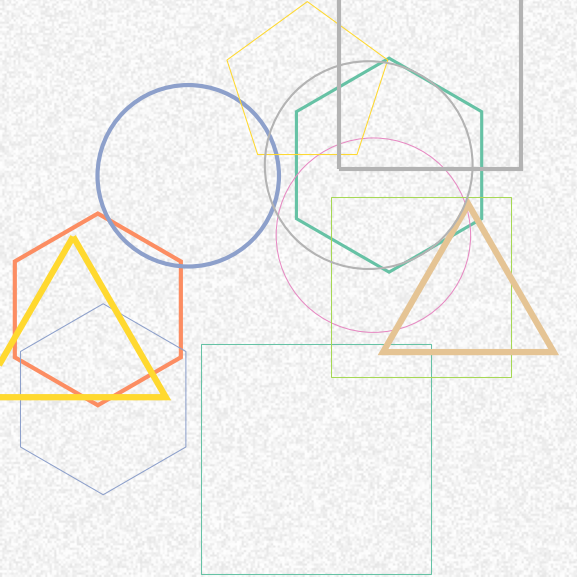[{"shape": "hexagon", "thickness": 1.5, "radius": 0.93, "center": [0.674, 0.713]}, {"shape": "square", "thickness": 0.5, "radius": 1.0, "center": [0.547, 0.204]}, {"shape": "hexagon", "thickness": 2, "radius": 0.83, "center": [0.169, 0.463]}, {"shape": "hexagon", "thickness": 0.5, "radius": 0.83, "center": [0.179, 0.308]}, {"shape": "circle", "thickness": 2, "radius": 0.79, "center": [0.326, 0.695]}, {"shape": "circle", "thickness": 0.5, "radius": 0.84, "center": [0.647, 0.592]}, {"shape": "square", "thickness": 0.5, "radius": 0.78, "center": [0.728, 0.503]}, {"shape": "triangle", "thickness": 3, "radius": 0.93, "center": [0.127, 0.404]}, {"shape": "pentagon", "thickness": 0.5, "radius": 0.73, "center": [0.532, 0.85]}, {"shape": "triangle", "thickness": 3, "radius": 0.85, "center": [0.811, 0.475]}, {"shape": "circle", "thickness": 1, "radius": 0.9, "center": [0.638, 0.713]}, {"shape": "square", "thickness": 2, "radius": 0.79, "center": [0.744, 0.864]}]